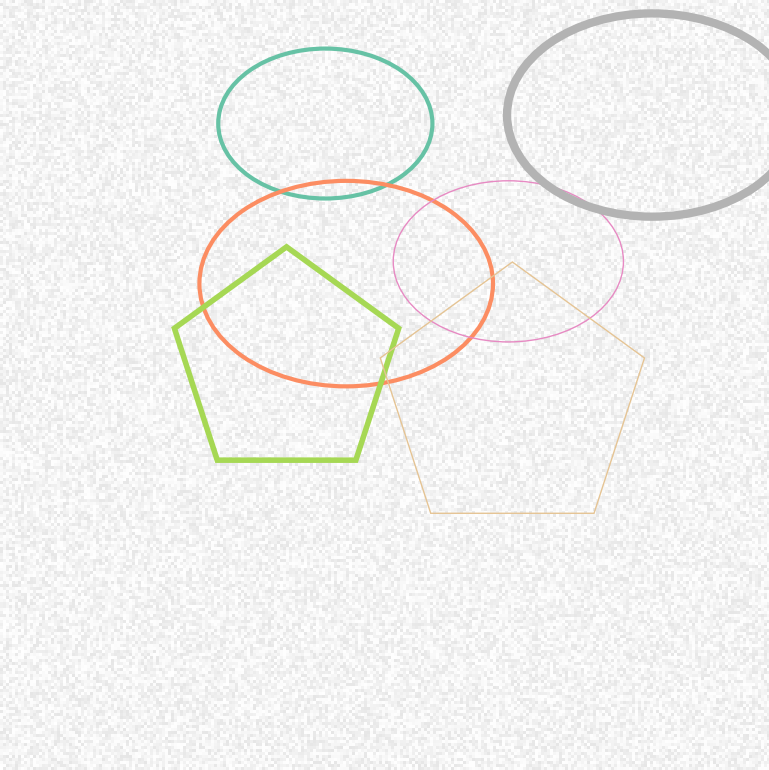[{"shape": "oval", "thickness": 1.5, "radius": 0.7, "center": [0.422, 0.84]}, {"shape": "oval", "thickness": 1.5, "radius": 0.95, "center": [0.45, 0.632]}, {"shape": "oval", "thickness": 0.5, "radius": 0.75, "center": [0.66, 0.661]}, {"shape": "pentagon", "thickness": 2, "radius": 0.77, "center": [0.372, 0.526]}, {"shape": "pentagon", "thickness": 0.5, "radius": 0.9, "center": [0.665, 0.479]}, {"shape": "oval", "thickness": 3, "radius": 0.94, "center": [0.847, 0.851]}]